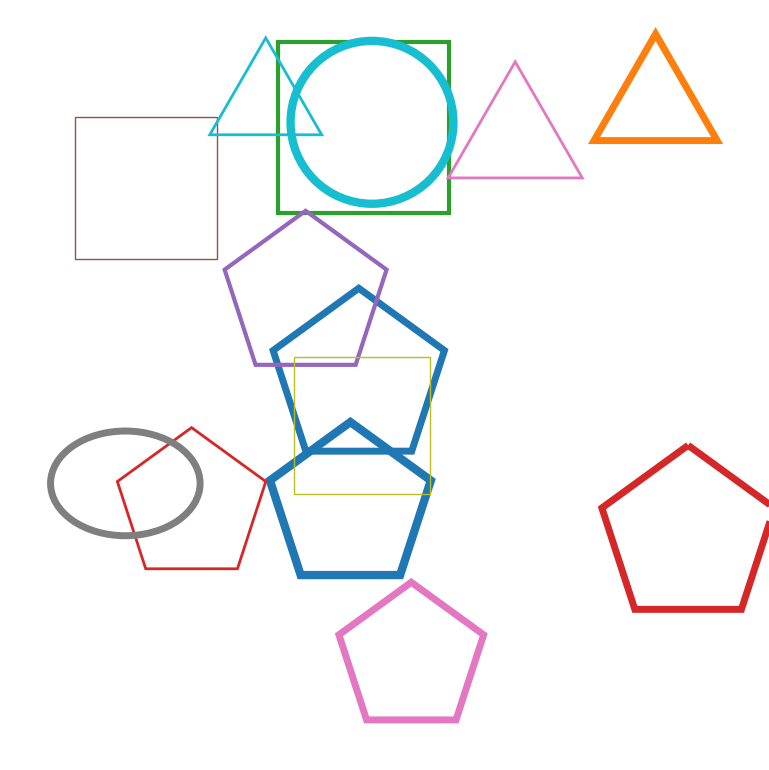[{"shape": "pentagon", "thickness": 3, "radius": 0.55, "center": [0.455, 0.342]}, {"shape": "pentagon", "thickness": 2.5, "radius": 0.58, "center": [0.466, 0.509]}, {"shape": "triangle", "thickness": 2.5, "radius": 0.46, "center": [0.851, 0.864]}, {"shape": "square", "thickness": 1.5, "radius": 0.56, "center": [0.472, 0.834]}, {"shape": "pentagon", "thickness": 1, "radius": 0.51, "center": [0.249, 0.343]}, {"shape": "pentagon", "thickness": 2.5, "radius": 0.59, "center": [0.894, 0.304]}, {"shape": "pentagon", "thickness": 1.5, "radius": 0.55, "center": [0.397, 0.616]}, {"shape": "square", "thickness": 0.5, "radius": 0.46, "center": [0.19, 0.756]}, {"shape": "pentagon", "thickness": 2.5, "radius": 0.49, "center": [0.534, 0.145]}, {"shape": "triangle", "thickness": 1, "radius": 0.5, "center": [0.669, 0.819]}, {"shape": "oval", "thickness": 2.5, "radius": 0.49, "center": [0.163, 0.372]}, {"shape": "square", "thickness": 0.5, "radius": 0.44, "center": [0.47, 0.448]}, {"shape": "triangle", "thickness": 1, "radius": 0.42, "center": [0.345, 0.867]}, {"shape": "circle", "thickness": 3, "radius": 0.53, "center": [0.483, 0.841]}]